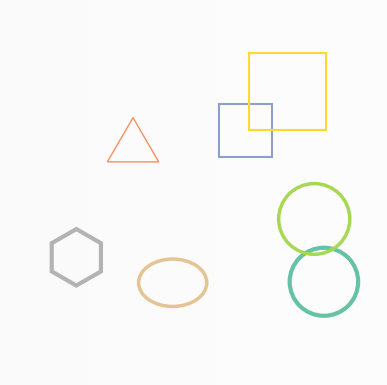[{"shape": "circle", "thickness": 3, "radius": 0.44, "center": [0.836, 0.268]}, {"shape": "triangle", "thickness": 1, "radius": 0.38, "center": [0.343, 0.618]}, {"shape": "square", "thickness": 1.5, "radius": 0.34, "center": [0.634, 0.66]}, {"shape": "circle", "thickness": 2.5, "radius": 0.46, "center": [0.811, 0.431]}, {"shape": "square", "thickness": 1.5, "radius": 0.5, "center": [0.742, 0.762]}, {"shape": "oval", "thickness": 2.5, "radius": 0.44, "center": [0.446, 0.266]}, {"shape": "hexagon", "thickness": 3, "radius": 0.37, "center": [0.197, 0.332]}]